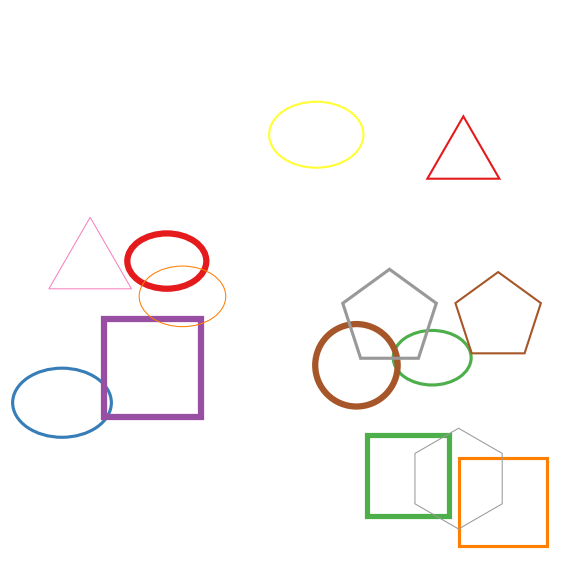[{"shape": "oval", "thickness": 3, "radius": 0.34, "center": [0.289, 0.547]}, {"shape": "triangle", "thickness": 1, "radius": 0.36, "center": [0.802, 0.726]}, {"shape": "oval", "thickness": 1.5, "radius": 0.43, "center": [0.107, 0.302]}, {"shape": "square", "thickness": 2.5, "radius": 0.35, "center": [0.706, 0.176]}, {"shape": "oval", "thickness": 1.5, "radius": 0.34, "center": [0.748, 0.38]}, {"shape": "square", "thickness": 3, "radius": 0.42, "center": [0.264, 0.362]}, {"shape": "square", "thickness": 1.5, "radius": 0.38, "center": [0.87, 0.13]}, {"shape": "oval", "thickness": 0.5, "radius": 0.37, "center": [0.316, 0.486]}, {"shape": "oval", "thickness": 1, "radius": 0.41, "center": [0.548, 0.766]}, {"shape": "circle", "thickness": 3, "radius": 0.36, "center": [0.617, 0.367]}, {"shape": "pentagon", "thickness": 1, "radius": 0.39, "center": [0.863, 0.45]}, {"shape": "triangle", "thickness": 0.5, "radius": 0.41, "center": [0.156, 0.54]}, {"shape": "pentagon", "thickness": 1.5, "radius": 0.43, "center": [0.675, 0.448]}, {"shape": "hexagon", "thickness": 0.5, "radius": 0.44, "center": [0.794, 0.17]}]